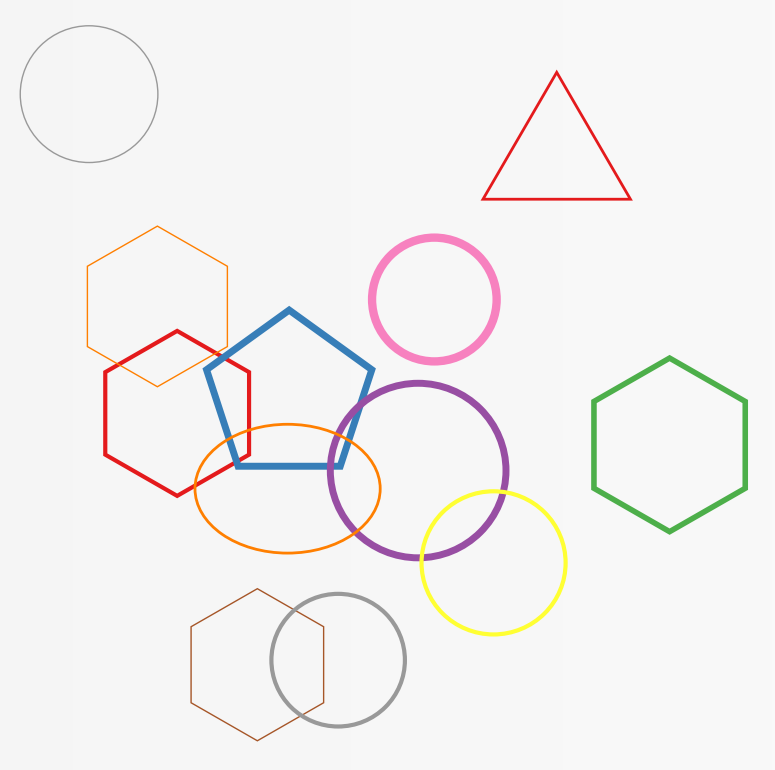[{"shape": "triangle", "thickness": 1, "radius": 0.55, "center": [0.718, 0.796]}, {"shape": "hexagon", "thickness": 1.5, "radius": 0.54, "center": [0.229, 0.463]}, {"shape": "pentagon", "thickness": 2.5, "radius": 0.56, "center": [0.373, 0.485]}, {"shape": "hexagon", "thickness": 2, "radius": 0.56, "center": [0.864, 0.422]}, {"shape": "circle", "thickness": 2.5, "radius": 0.57, "center": [0.54, 0.389]}, {"shape": "oval", "thickness": 1, "radius": 0.6, "center": [0.371, 0.365]}, {"shape": "hexagon", "thickness": 0.5, "radius": 0.52, "center": [0.203, 0.602]}, {"shape": "circle", "thickness": 1.5, "radius": 0.46, "center": [0.637, 0.269]}, {"shape": "hexagon", "thickness": 0.5, "radius": 0.49, "center": [0.332, 0.137]}, {"shape": "circle", "thickness": 3, "radius": 0.4, "center": [0.56, 0.611]}, {"shape": "circle", "thickness": 1.5, "radius": 0.43, "center": [0.436, 0.143]}, {"shape": "circle", "thickness": 0.5, "radius": 0.44, "center": [0.115, 0.878]}]